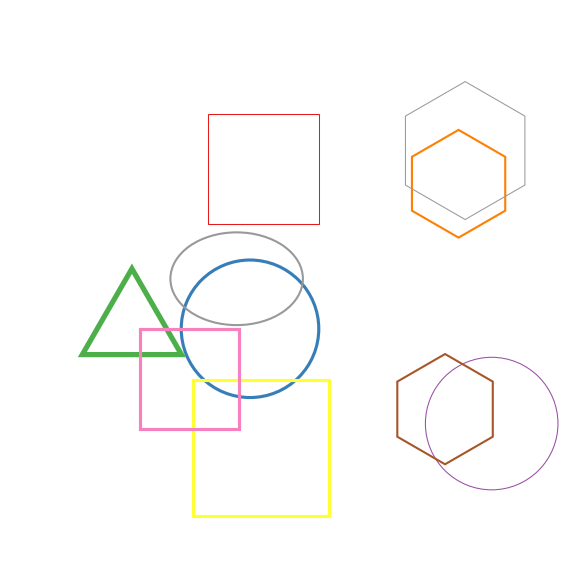[{"shape": "square", "thickness": 0.5, "radius": 0.48, "center": [0.456, 0.707]}, {"shape": "circle", "thickness": 1.5, "radius": 0.6, "center": [0.433, 0.43]}, {"shape": "triangle", "thickness": 2.5, "radius": 0.5, "center": [0.228, 0.435]}, {"shape": "circle", "thickness": 0.5, "radius": 0.57, "center": [0.851, 0.266]}, {"shape": "hexagon", "thickness": 1, "radius": 0.47, "center": [0.794, 0.681]}, {"shape": "square", "thickness": 1.5, "radius": 0.59, "center": [0.453, 0.224]}, {"shape": "hexagon", "thickness": 1, "radius": 0.48, "center": [0.771, 0.291]}, {"shape": "square", "thickness": 1.5, "radius": 0.43, "center": [0.328, 0.343]}, {"shape": "hexagon", "thickness": 0.5, "radius": 0.6, "center": [0.805, 0.738]}, {"shape": "oval", "thickness": 1, "radius": 0.57, "center": [0.41, 0.516]}]